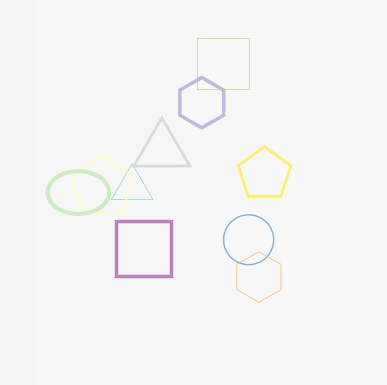[{"shape": "triangle", "thickness": 0.5, "radius": 0.31, "center": [0.341, 0.513]}, {"shape": "pentagon", "thickness": 1, "radius": 0.42, "center": [0.264, 0.514]}, {"shape": "hexagon", "thickness": 2.5, "radius": 0.33, "center": [0.521, 0.733]}, {"shape": "circle", "thickness": 1, "radius": 0.32, "center": [0.642, 0.377]}, {"shape": "hexagon", "thickness": 0.5, "radius": 0.33, "center": [0.668, 0.28]}, {"shape": "square", "thickness": 0.5, "radius": 0.33, "center": [0.576, 0.834]}, {"shape": "triangle", "thickness": 2, "radius": 0.42, "center": [0.418, 0.61]}, {"shape": "square", "thickness": 2.5, "radius": 0.36, "center": [0.37, 0.354]}, {"shape": "oval", "thickness": 3, "radius": 0.4, "center": [0.202, 0.5]}, {"shape": "pentagon", "thickness": 2, "radius": 0.36, "center": [0.683, 0.547]}]